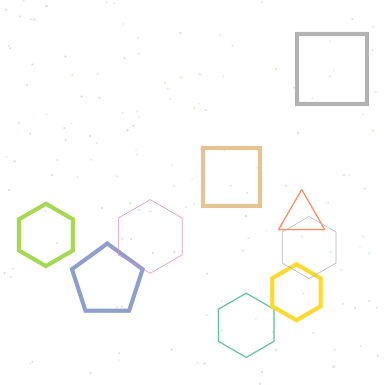[{"shape": "hexagon", "thickness": 1, "radius": 0.42, "center": [0.64, 0.155]}, {"shape": "triangle", "thickness": 1, "radius": 0.35, "center": [0.784, 0.438]}, {"shape": "pentagon", "thickness": 3, "radius": 0.48, "center": [0.279, 0.271]}, {"shape": "hexagon", "thickness": 0.5, "radius": 0.48, "center": [0.39, 0.386]}, {"shape": "hexagon", "thickness": 3, "radius": 0.4, "center": [0.119, 0.39]}, {"shape": "hexagon", "thickness": 3, "radius": 0.36, "center": [0.77, 0.241]}, {"shape": "square", "thickness": 3, "radius": 0.37, "center": [0.602, 0.54]}, {"shape": "square", "thickness": 3, "radius": 0.45, "center": [0.863, 0.821]}, {"shape": "hexagon", "thickness": 0.5, "radius": 0.4, "center": [0.803, 0.357]}]